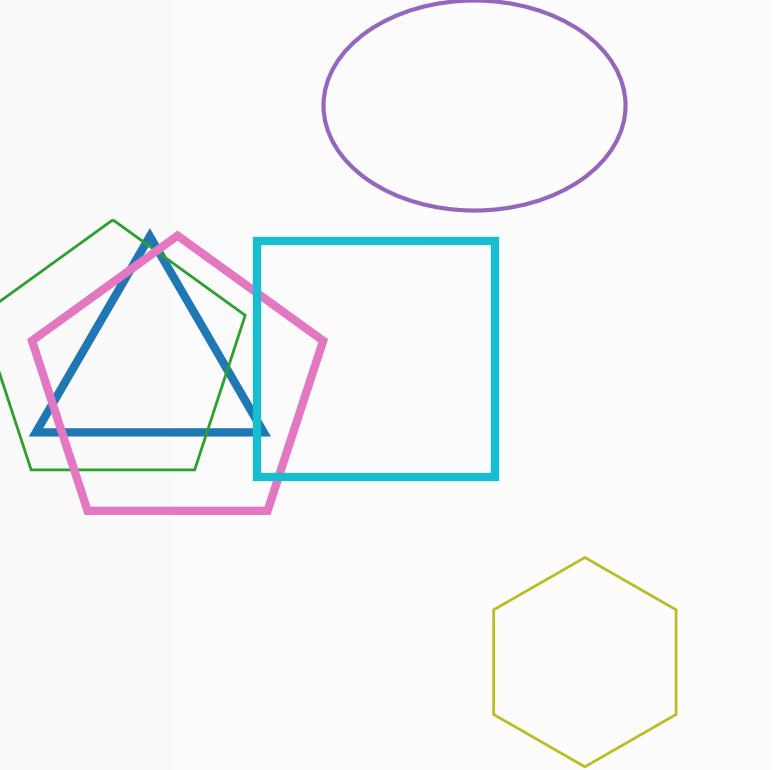[{"shape": "triangle", "thickness": 3, "radius": 0.85, "center": [0.193, 0.523]}, {"shape": "pentagon", "thickness": 1, "radius": 0.9, "center": [0.146, 0.535]}, {"shape": "oval", "thickness": 1.5, "radius": 0.97, "center": [0.612, 0.863]}, {"shape": "pentagon", "thickness": 3, "radius": 0.99, "center": [0.229, 0.496]}, {"shape": "hexagon", "thickness": 1, "radius": 0.68, "center": [0.755, 0.14]}, {"shape": "square", "thickness": 3, "radius": 0.77, "center": [0.485, 0.533]}]